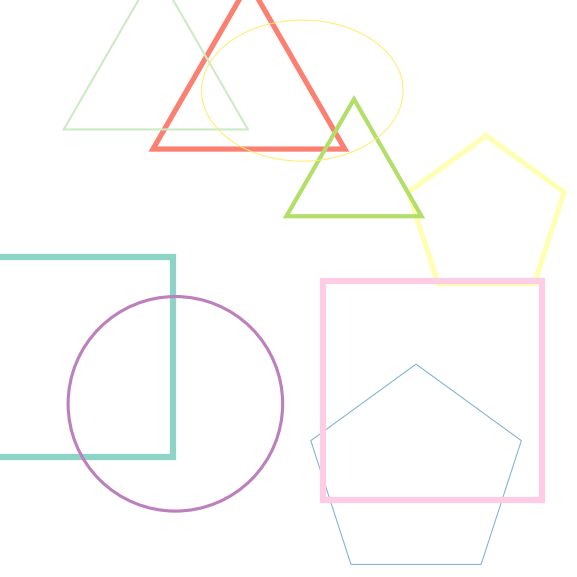[{"shape": "square", "thickness": 3, "radius": 0.87, "center": [0.126, 0.381]}, {"shape": "pentagon", "thickness": 2.5, "radius": 0.71, "center": [0.842, 0.623]}, {"shape": "triangle", "thickness": 2.5, "radius": 0.96, "center": [0.431, 0.837]}, {"shape": "pentagon", "thickness": 0.5, "radius": 0.96, "center": [0.72, 0.177]}, {"shape": "triangle", "thickness": 2, "radius": 0.68, "center": [0.613, 0.692]}, {"shape": "square", "thickness": 3, "radius": 0.95, "center": [0.749, 0.323]}, {"shape": "circle", "thickness": 1.5, "radius": 0.93, "center": [0.304, 0.3]}, {"shape": "triangle", "thickness": 1, "radius": 0.92, "center": [0.27, 0.867]}, {"shape": "oval", "thickness": 0.5, "radius": 0.87, "center": [0.524, 0.842]}]